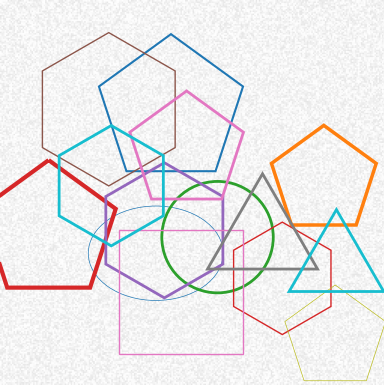[{"shape": "pentagon", "thickness": 1.5, "radius": 0.98, "center": [0.444, 0.715]}, {"shape": "oval", "thickness": 0.5, "radius": 0.88, "center": [0.405, 0.342]}, {"shape": "pentagon", "thickness": 2.5, "radius": 0.72, "center": [0.841, 0.531]}, {"shape": "circle", "thickness": 2, "radius": 0.72, "center": [0.565, 0.384]}, {"shape": "hexagon", "thickness": 1, "radius": 0.73, "center": [0.733, 0.277]}, {"shape": "pentagon", "thickness": 3, "radius": 0.92, "center": [0.126, 0.401]}, {"shape": "hexagon", "thickness": 2, "radius": 0.88, "center": [0.427, 0.402]}, {"shape": "hexagon", "thickness": 1, "radius": 1.0, "center": [0.283, 0.716]}, {"shape": "square", "thickness": 1, "radius": 0.8, "center": [0.471, 0.241]}, {"shape": "pentagon", "thickness": 2, "radius": 0.78, "center": [0.485, 0.609]}, {"shape": "triangle", "thickness": 2, "radius": 0.83, "center": [0.682, 0.384]}, {"shape": "pentagon", "thickness": 0.5, "radius": 0.69, "center": [0.871, 0.122]}, {"shape": "triangle", "thickness": 2, "radius": 0.71, "center": [0.874, 0.314]}, {"shape": "hexagon", "thickness": 2, "radius": 0.78, "center": [0.289, 0.518]}]